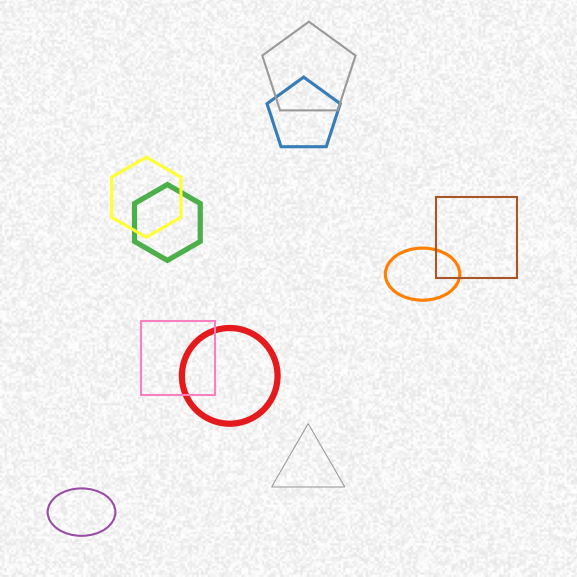[{"shape": "circle", "thickness": 3, "radius": 0.41, "center": [0.398, 0.348]}, {"shape": "pentagon", "thickness": 1.5, "radius": 0.33, "center": [0.526, 0.799]}, {"shape": "hexagon", "thickness": 2.5, "radius": 0.33, "center": [0.29, 0.614]}, {"shape": "oval", "thickness": 1, "radius": 0.29, "center": [0.141, 0.112]}, {"shape": "oval", "thickness": 1.5, "radius": 0.32, "center": [0.732, 0.524]}, {"shape": "hexagon", "thickness": 1.5, "radius": 0.35, "center": [0.253, 0.658]}, {"shape": "square", "thickness": 1, "radius": 0.35, "center": [0.826, 0.588]}, {"shape": "square", "thickness": 1, "radius": 0.32, "center": [0.308, 0.38]}, {"shape": "pentagon", "thickness": 1, "radius": 0.42, "center": [0.535, 0.877]}, {"shape": "triangle", "thickness": 0.5, "radius": 0.37, "center": [0.534, 0.192]}]